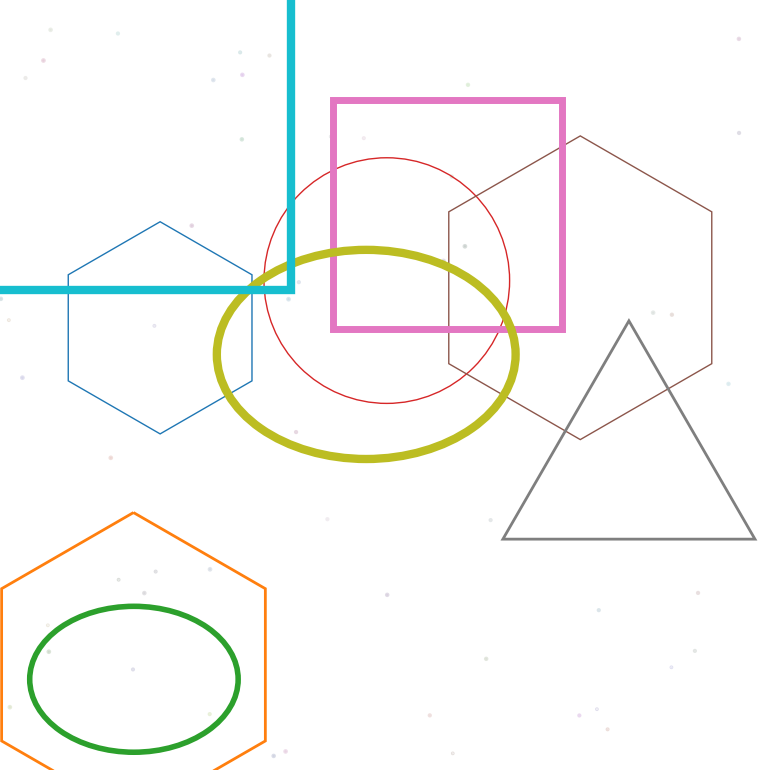[{"shape": "hexagon", "thickness": 0.5, "radius": 0.69, "center": [0.208, 0.574]}, {"shape": "hexagon", "thickness": 1, "radius": 0.99, "center": [0.173, 0.137]}, {"shape": "oval", "thickness": 2, "radius": 0.68, "center": [0.174, 0.118]}, {"shape": "circle", "thickness": 0.5, "radius": 0.8, "center": [0.502, 0.636]}, {"shape": "hexagon", "thickness": 0.5, "radius": 0.99, "center": [0.754, 0.626]}, {"shape": "square", "thickness": 2.5, "radius": 0.74, "center": [0.582, 0.721]}, {"shape": "triangle", "thickness": 1, "radius": 0.95, "center": [0.817, 0.394]}, {"shape": "oval", "thickness": 3, "radius": 0.97, "center": [0.476, 0.54]}, {"shape": "square", "thickness": 3, "radius": 0.99, "center": [0.181, 0.82]}]